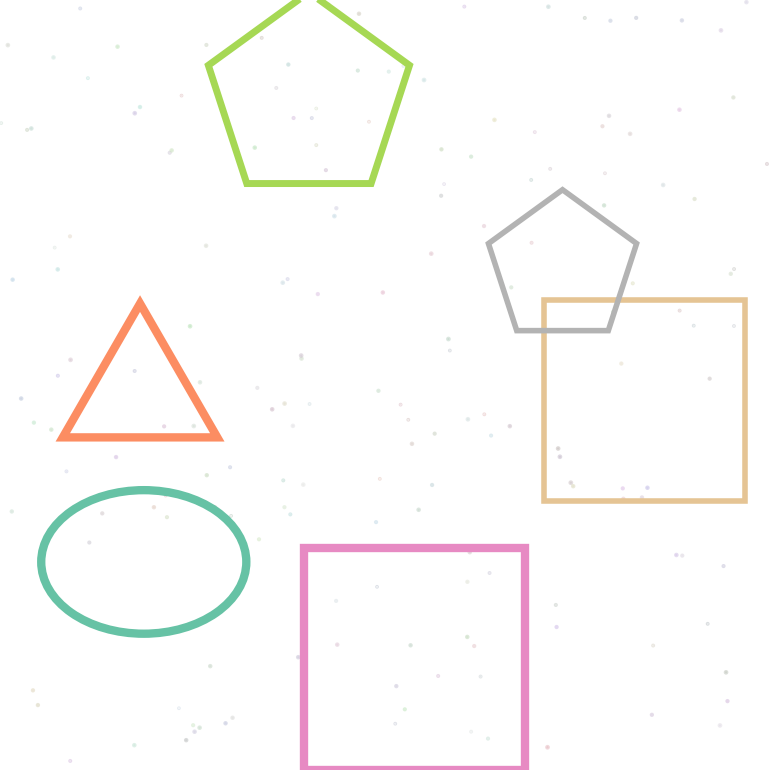[{"shape": "oval", "thickness": 3, "radius": 0.67, "center": [0.187, 0.27]}, {"shape": "triangle", "thickness": 3, "radius": 0.58, "center": [0.182, 0.49]}, {"shape": "square", "thickness": 3, "radius": 0.72, "center": [0.538, 0.145]}, {"shape": "pentagon", "thickness": 2.5, "radius": 0.69, "center": [0.401, 0.873]}, {"shape": "square", "thickness": 2, "radius": 0.65, "center": [0.837, 0.48]}, {"shape": "pentagon", "thickness": 2, "radius": 0.51, "center": [0.731, 0.652]}]